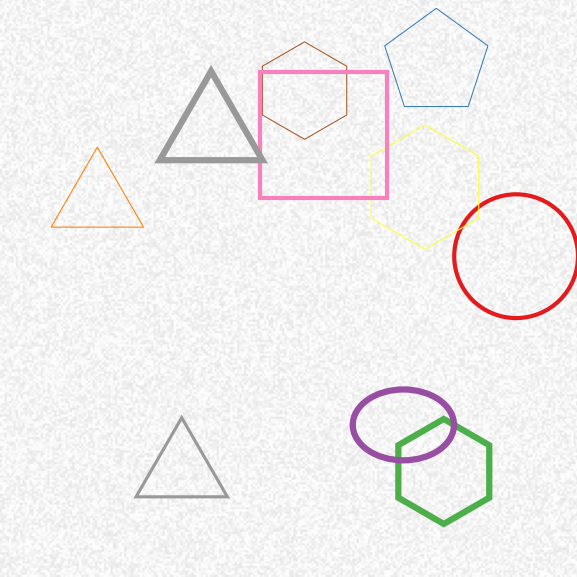[{"shape": "circle", "thickness": 2, "radius": 0.54, "center": [0.894, 0.556]}, {"shape": "pentagon", "thickness": 0.5, "radius": 0.47, "center": [0.756, 0.891]}, {"shape": "hexagon", "thickness": 3, "radius": 0.45, "center": [0.768, 0.183]}, {"shape": "oval", "thickness": 3, "radius": 0.44, "center": [0.698, 0.263]}, {"shape": "triangle", "thickness": 0.5, "radius": 0.46, "center": [0.169, 0.652]}, {"shape": "hexagon", "thickness": 0.5, "radius": 0.54, "center": [0.736, 0.675]}, {"shape": "hexagon", "thickness": 0.5, "radius": 0.42, "center": [0.527, 0.842]}, {"shape": "square", "thickness": 2, "radius": 0.55, "center": [0.56, 0.766]}, {"shape": "triangle", "thickness": 1.5, "radius": 0.46, "center": [0.315, 0.184]}, {"shape": "triangle", "thickness": 3, "radius": 0.51, "center": [0.366, 0.773]}]